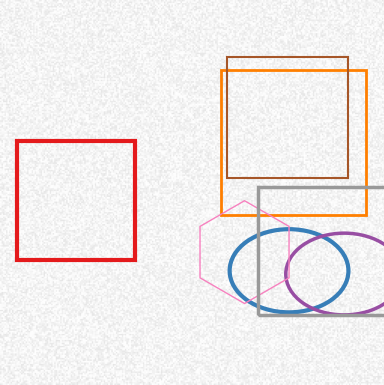[{"shape": "square", "thickness": 3, "radius": 0.77, "center": [0.198, 0.479]}, {"shape": "oval", "thickness": 3, "radius": 0.77, "center": [0.751, 0.297]}, {"shape": "oval", "thickness": 2.5, "radius": 0.76, "center": [0.894, 0.288]}, {"shape": "square", "thickness": 2, "radius": 0.94, "center": [0.762, 0.63]}, {"shape": "square", "thickness": 1.5, "radius": 0.79, "center": [0.747, 0.695]}, {"shape": "hexagon", "thickness": 1, "radius": 0.67, "center": [0.635, 0.345]}, {"shape": "square", "thickness": 2.5, "radius": 0.83, "center": [0.835, 0.349]}]